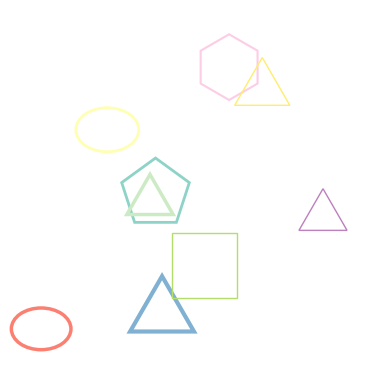[{"shape": "pentagon", "thickness": 2, "radius": 0.46, "center": [0.404, 0.497]}, {"shape": "oval", "thickness": 2, "radius": 0.41, "center": [0.279, 0.663]}, {"shape": "oval", "thickness": 2.5, "radius": 0.39, "center": [0.107, 0.146]}, {"shape": "triangle", "thickness": 3, "radius": 0.48, "center": [0.421, 0.187]}, {"shape": "square", "thickness": 1, "radius": 0.42, "center": [0.531, 0.311]}, {"shape": "hexagon", "thickness": 1.5, "radius": 0.43, "center": [0.595, 0.826]}, {"shape": "triangle", "thickness": 1, "radius": 0.36, "center": [0.839, 0.438]}, {"shape": "triangle", "thickness": 2.5, "radius": 0.35, "center": [0.39, 0.478]}, {"shape": "triangle", "thickness": 1, "radius": 0.41, "center": [0.681, 0.768]}]